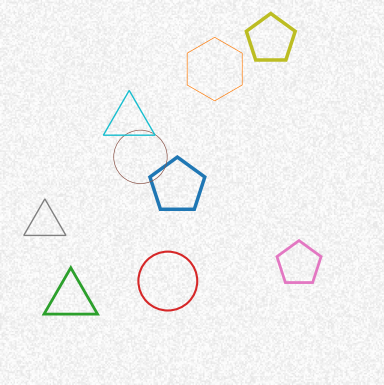[{"shape": "pentagon", "thickness": 2.5, "radius": 0.37, "center": [0.461, 0.517]}, {"shape": "hexagon", "thickness": 0.5, "radius": 0.41, "center": [0.558, 0.821]}, {"shape": "triangle", "thickness": 2, "radius": 0.4, "center": [0.184, 0.224]}, {"shape": "circle", "thickness": 1.5, "radius": 0.38, "center": [0.436, 0.27]}, {"shape": "circle", "thickness": 0.5, "radius": 0.35, "center": [0.365, 0.592]}, {"shape": "pentagon", "thickness": 2, "radius": 0.3, "center": [0.777, 0.315]}, {"shape": "triangle", "thickness": 1, "radius": 0.32, "center": [0.116, 0.42]}, {"shape": "pentagon", "thickness": 2.5, "radius": 0.33, "center": [0.703, 0.898]}, {"shape": "triangle", "thickness": 1, "radius": 0.39, "center": [0.336, 0.688]}]